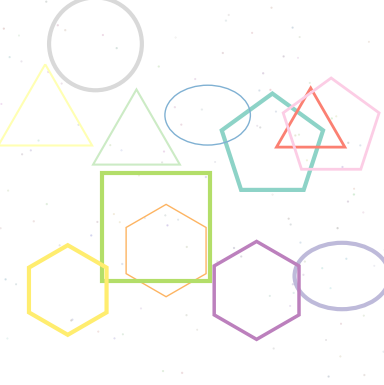[{"shape": "pentagon", "thickness": 3, "radius": 0.69, "center": [0.708, 0.619]}, {"shape": "triangle", "thickness": 1.5, "radius": 0.7, "center": [0.117, 0.692]}, {"shape": "oval", "thickness": 3, "radius": 0.62, "center": [0.888, 0.283]}, {"shape": "triangle", "thickness": 2, "radius": 0.51, "center": [0.807, 0.669]}, {"shape": "oval", "thickness": 1, "radius": 0.56, "center": [0.539, 0.701]}, {"shape": "hexagon", "thickness": 1, "radius": 0.6, "center": [0.431, 0.349]}, {"shape": "square", "thickness": 3, "radius": 0.7, "center": [0.406, 0.41]}, {"shape": "pentagon", "thickness": 2, "radius": 0.65, "center": [0.86, 0.666]}, {"shape": "circle", "thickness": 3, "radius": 0.6, "center": [0.248, 0.886]}, {"shape": "hexagon", "thickness": 2.5, "radius": 0.64, "center": [0.666, 0.246]}, {"shape": "triangle", "thickness": 1.5, "radius": 0.65, "center": [0.354, 0.638]}, {"shape": "hexagon", "thickness": 3, "radius": 0.58, "center": [0.176, 0.247]}]